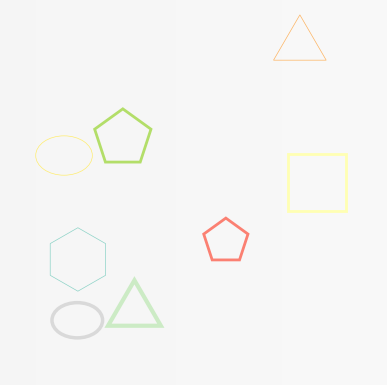[{"shape": "hexagon", "thickness": 0.5, "radius": 0.41, "center": [0.201, 0.326]}, {"shape": "square", "thickness": 2, "radius": 0.37, "center": [0.818, 0.526]}, {"shape": "pentagon", "thickness": 2, "radius": 0.3, "center": [0.583, 0.373]}, {"shape": "triangle", "thickness": 0.5, "radius": 0.39, "center": [0.774, 0.883]}, {"shape": "pentagon", "thickness": 2, "radius": 0.38, "center": [0.317, 0.641]}, {"shape": "oval", "thickness": 2.5, "radius": 0.33, "center": [0.199, 0.168]}, {"shape": "triangle", "thickness": 3, "radius": 0.39, "center": [0.347, 0.193]}, {"shape": "oval", "thickness": 0.5, "radius": 0.37, "center": [0.165, 0.596]}]